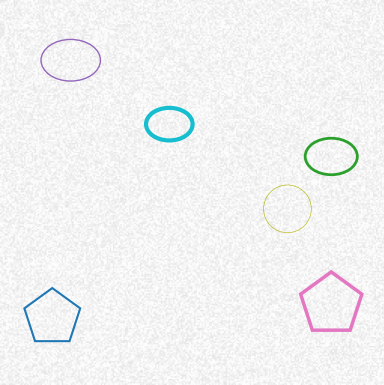[{"shape": "pentagon", "thickness": 1.5, "radius": 0.38, "center": [0.136, 0.176]}, {"shape": "oval", "thickness": 2, "radius": 0.34, "center": [0.86, 0.594]}, {"shape": "oval", "thickness": 1, "radius": 0.39, "center": [0.184, 0.844]}, {"shape": "pentagon", "thickness": 2.5, "radius": 0.42, "center": [0.86, 0.21]}, {"shape": "circle", "thickness": 0.5, "radius": 0.31, "center": [0.747, 0.457]}, {"shape": "oval", "thickness": 3, "radius": 0.3, "center": [0.44, 0.678]}]